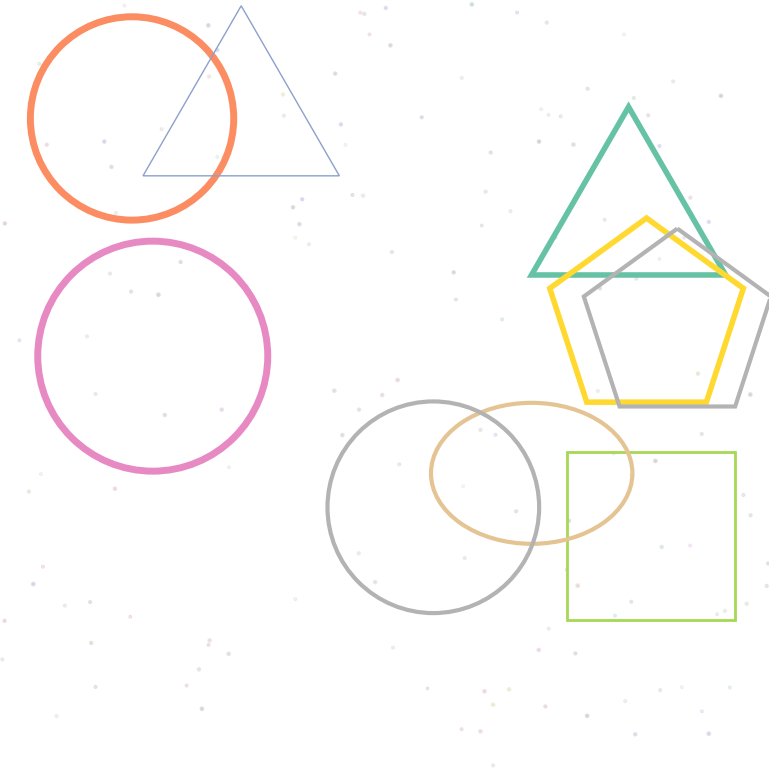[{"shape": "triangle", "thickness": 2, "radius": 0.73, "center": [0.816, 0.716]}, {"shape": "circle", "thickness": 2.5, "radius": 0.66, "center": [0.171, 0.846]}, {"shape": "triangle", "thickness": 0.5, "radius": 0.74, "center": [0.313, 0.845]}, {"shape": "circle", "thickness": 2.5, "radius": 0.75, "center": [0.198, 0.537]}, {"shape": "square", "thickness": 1, "radius": 0.55, "center": [0.845, 0.304]}, {"shape": "pentagon", "thickness": 2, "radius": 0.66, "center": [0.84, 0.585]}, {"shape": "oval", "thickness": 1.5, "radius": 0.65, "center": [0.691, 0.385]}, {"shape": "circle", "thickness": 1.5, "radius": 0.69, "center": [0.563, 0.341]}, {"shape": "pentagon", "thickness": 1.5, "radius": 0.64, "center": [0.88, 0.575]}]